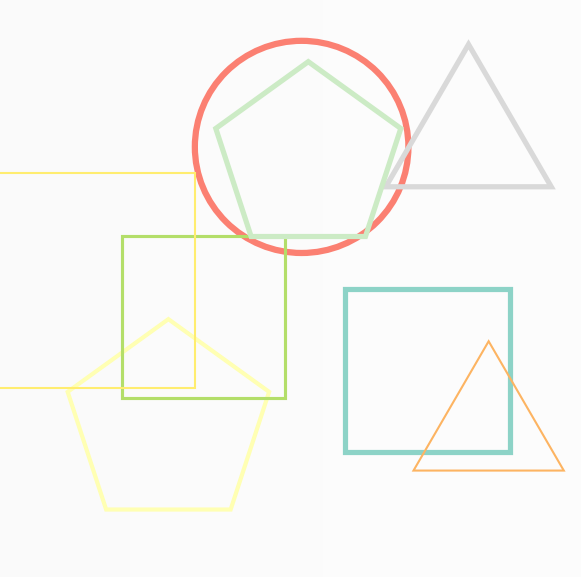[{"shape": "square", "thickness": 2.5, "radius": 0.71, "center": [0.736, 0.357]}, {"shape": "pentagon", "thickness": 2, "radius": 0.91, "center": [0.29, 0.264]}, {"shape": "circle", "thickness": 3, "radius": 0.92, "center": [0.519, 0.745]}, {"shape": "triangle", "thickness": 1, "radius": 0.75, "center": [0.841, 0.259]}, {"shape": "square", "thickness": 1.5, "radius": 0.7, "center": [0.35, 0.45]}, {"shape": "triangle", "thickness": 2.5, "radius": 0.82, "center": [0.806, 0.758]}, {"shape": "pentagon", "thickness": 2.5, "radius": 0.84, "center": [0.53, 0.725]}, {"shape": "square", "thickness": 1, "radius": 0.93, "center": [0.15, 0.514]}]